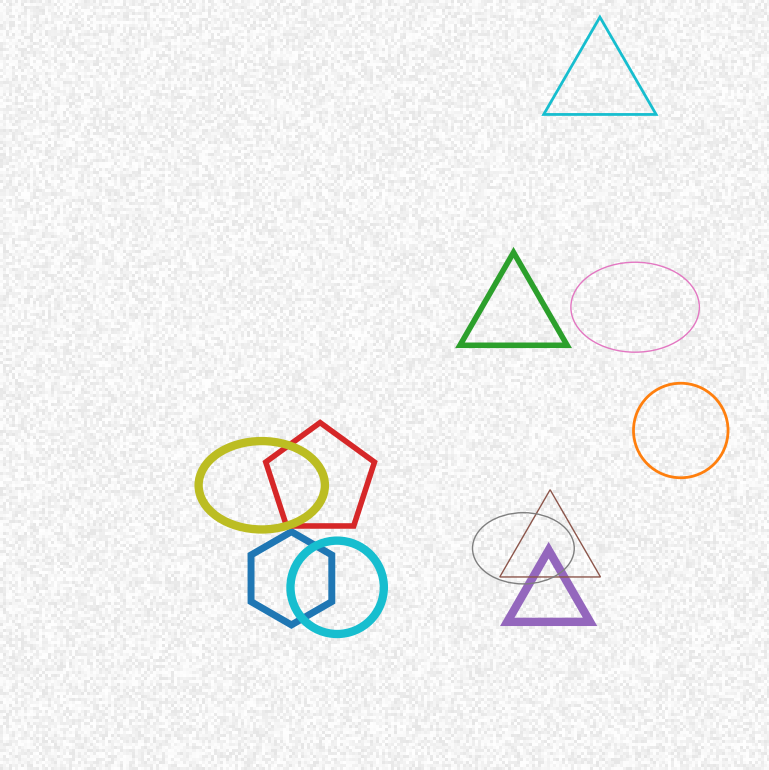[{"shape": "hexagon", "thickness": 2.5, "radius": 0.3, "center": [0.378, 0.249]}, {"shape": "circle", "thickness": 1, "radius": 0.31, "center": [0.884, 0.441]}, {"shape": "triangle", "thickness": 2, "radius": 0.4, "center": [0.667, 0.592]}, {"shape": "pentagon", "thickness": 2, "radius": 0.37, "center": [0.416, 0.377]}, {"shape": "triangle", "thickness": 3, "radius": 0.31, "center": [0.713, 0.223]}, {"shape": "triangle", "thickness": 0.5, "radius": 0.38, "center": [0.714, 0.288]}, {"shape": "oval", "thickness": 0.5, "radius": 0.42, "center": [0.825, 0.601]}, {"shape": "oval", "thickness": 0.5, "radius": 0.33, "center": [0.68, 0.288]}, {"shape": "oval", "thickness": 3, "radius": 0.41, "center": [0.34, 0.37]}, {"shape": "circle", "thickness": 3, "radius": 0.3, "center": [0.438, 0.237]}, {"shape": "triangle", "thickness": 1, "radius": 0.42, "center": [0.779, 0.894]}]